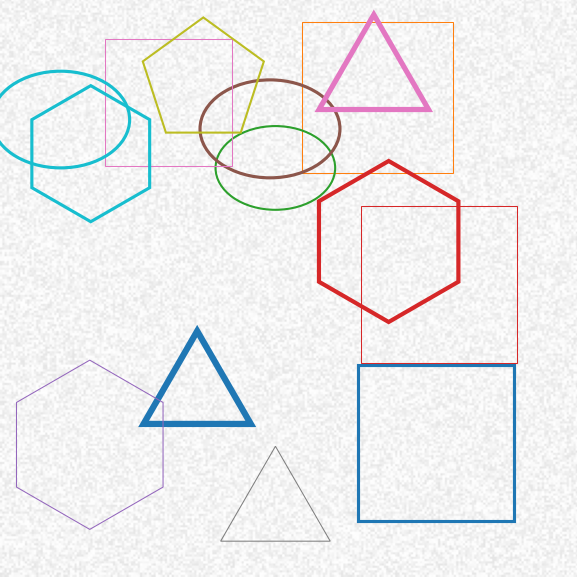[{"shape": "square", "thickness": 1.5, "radius": 0.68, "center": [0.755, 0.232]}, {"shape": "triangle", "thickness": 3, "radius": 0.54, "center": [0.341, 0.319]}, {"shape": "square", "thickness": 0.5, "radius": 0.65, "center": [0.654, 0.831]}, {"shape": "oval", "thickness": 1, "radius": 0.52, "center": [0.477, 0.708]}, {"shape": "square", "thickness": 0.5, "radius": 0.68, "center": [0.761, 0.506]}, {"shape": "hexagon", "thickness": 2, "radius": 0.7, "center": [0.673, 0.581]}, {"shape": "hexagon", "thickness": 0.5, "radius": 0.73, "center": [0.155, 0.229]}, {"shape": "oval", "thickness": 1.5, "radius": 0.61, "center": [0.468, 0.776]}, {"shape": "square", "thickness": 0.5, "radius": 0.55, "center": [0.291, 0.822]}, {"shape": "triangle", "thickness": 2.5, "radius": 0.55, "center": [0.647, 0.864]}, {"shape": "triangle", "thickness": 0.5, "radius": 0.55, "center": [0.477, 0.117]}, {"shape": "pentagon", "thickness": 1, "radius": 0.55, "center": [0.352, 0.859]}, {"shape": "hexagon", "thickness": 1.5, "radius": 0.59, "center": [0.157, 0.733]}, {"shape": "oval", "thickness": 1.5, "radius": 0.6, "center": [0.105, 0.792]}]